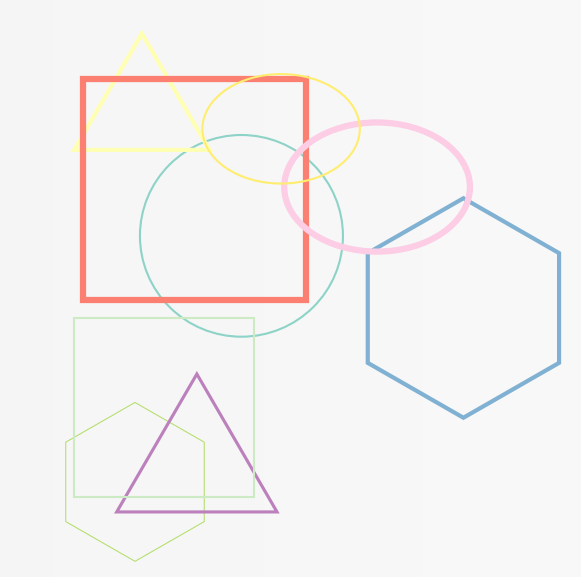[{"shape": "circle", "thickness": 1, "radius": 0.87, "center": [0.415, 0.591]}, {"shape": "triangle", "thickness": 2, "radius": 0.67, "center": [0.244, 0.807]}, {"shape": "square", "thickness": 3, "radius": 0.96, "center": [0.334, 0.67]}, {"shape": "hexagon", "thickness": 2, "radius": 0.95, "center": [0.797, 0.466]}, {"shape": "hexagon", "thickness": 0.5, "radius": 0.69, "center": [0.232, 0.165]}, {"shape": "oval", "thickness": 3, "radius": 0.8, "center": [0.649, 0.675]}, {"shape": "triangle", "thickness": 1.5, "radius": 0.8, "center": [0.339, 0.192]}, {"shape": "square", "thickness": 1, "radius": 0.77, "center": [0.282, 0.294]}, {"shape": "oval", "thickness": 1, "radius": 0.68, "center": [0.484, 0.776]}]